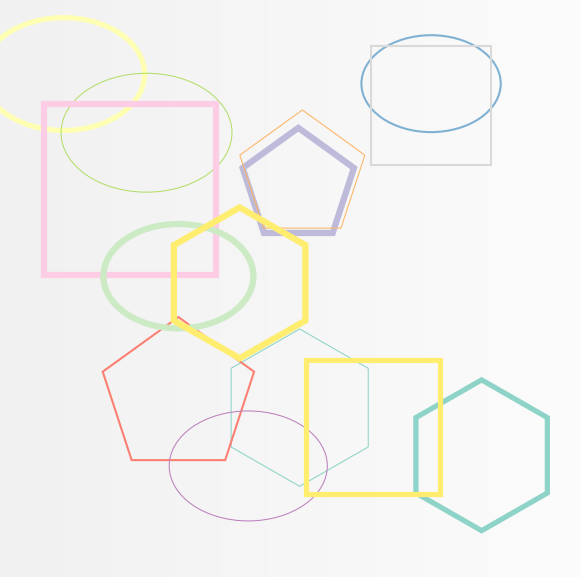[{"shape": "hexagon", "thickness": 2.5, "radius": 0.65, "center": [0.829, 0.211]}, {"shape": "hexagon", "thickness": 0.5, "radius": 0.68, "center": [0.516, 0.293]}, {"shape": "oval", "thickness": 2.5, "radius": 0.7, "center": [0.109, 0.871]}, {"shape": "pentagon", "thickness": 3, "radius": 0.5, "center": [0.513, 0.677]}, {"shape": "pentagon", "thickness": 1, "radius": 0.68, "center": [0.307, 0.313]}, {"shape": "oval", "thickness": 1, "radius": 0.6, "center": [0.742, 0.854]}, {"shape": "pentagon", "thickness": 0.5, "radius": 0.57, "center": [0.52, 0.696]}, {"shape": "oval", "thickness": 0.5, "radius": 0.74, "center": [0.252, 0.769]}, {"shape": "square", "thickness": 3, "radius": 0.74, "center": [0.224, 0.672]}, {"shape": "square", "thickness": 1, "radius": 0.52, "center": [0.741, 0.816]}, {"shape": "oval", "thickness": 0.5, "radius": 0.68, "center": [0.427, 0.192]}, {"shape": "oval", "thickness": 3, "radius": 0.65, "center": [0.307, 0.521]}, {"shape": "hexagon", "thickness": 3, "radius": 0.65, "center": [0.412, 0.509]}, {"shape": "square", "thickness": 2.5, "radius": 0.58, "center": [0.642, 0.26]}]